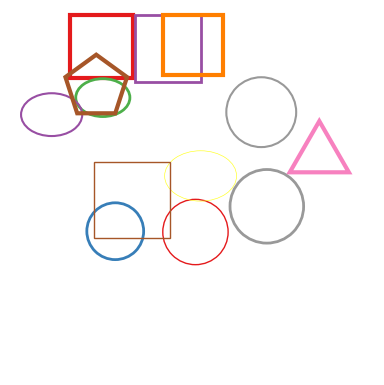[{"shape": "square", "thickness": 3, "radius": 0.41, "center": [0.264, 0.879]}, {"shape": "circle", "thickness": 1, "radius": 0.42, "center": [0.508, 0.397]}, {"shape": "circle", "thickness": 2, "radius": 0.37, "center": [0.299, 0.399]}, {"shape": "oval", "thickness": 2, "radius": 0.35, "center": [0.267, 0.746]}, {"shape": "oval", "thickness": 1.5, "radius": 0.4, "center": [0.134, 0.702]}, {"shape": "square", "thickness": 2, "radius": 0.43, "center": [0.437, 0.874]}, {"shape": "square", "thickness": 3, "radius": 0.39, "center": [0.501, 0.883]}, {"shape": "oval", "thickness": 0.5, "radius": 0.47, "center": [0.521, 0.543]}, {"shape": "pentagon", "thickness": 3, "radius": 0.42, "center": [0.25, 0.774]}, {"shape": "square", "thickness": 1, "radius": 0.49, "center": [0.344, 0.48]}, {"shape": "triangle", "thickness": 3, "radius": 0.44, "center": [0.829, 0.597]}, {"shape": "circle", "thickness": 2, "radius": 0.48, "center": [0.693, 0.464]}, {"shape": "circle", "thickness": 1.5, "radius": 0.45, "center": [0.679, 0.709]}]